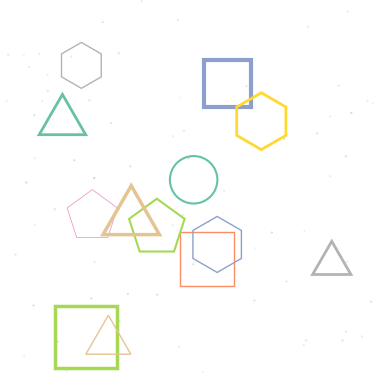[{"shape": "circle", "thickness": 1.5, "radius": 0.31, "center": [0.503, 0.533]}, {"shape": "triangle", "thickness": 2, "radius": 0.35, "center": [0.162, 0.685]}, {"shape": "square", "thickness": 1, "radius": 0.35, "center": [0.538, 0.327]}, {"shape": "square", "thickness": 3, "radius": 0.3, "center": [0.592, 0.782]}, {"shape": "hexagon", "thickness": 1, "radius": 0.36, "center": [0.564, 0.365]}, {"shape": "pentagon", "thickness": 0.5, "radius": 0.34, "center": [0.24, 0.439]}, {"shape": "square", "thickness": 2.5, "radius": 0.4, "center": [0.223, 0.125]}, {"shape": "pentagon", "thickness": 1.5, "radius": 0.38, "center": [0.407, 0.408]}, {"shape": "hexagon", "thickness": 2, "radius": 0.37, "center": [0.679, 0.685]}, {"shape": "triangle", "thickness": 1, "radius": 0.34, "center": [0.281, 0.114]}, {"shape": "triangle", "thickness": 2.5, "radius": 0.42, "center": [0.341, 0.433]}, {"shape": "triangle", "thickness": 2, "radius": 0.29, "center": [0.862, 0.316]}, {"shape": "hexagon", "thickness": 1, "radius": 0.3, "center": [0.211, 0.83]}]